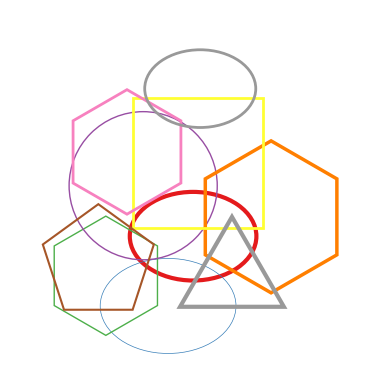[{"shape": "oval", "thickness": 3, "radius": 0.82, "center": [0.502, 0.386]}, {"shape": "oval", "thickness": 0.5, "radius": 0.88, "center": [0.437, 0.205]}, {"shape": "hexagon", "thickness": 1, "radius": 0.77, "center": [0.275, 0.284]}, {"shape": "circle", "thickness": 1, "radius": 0.96, "center": [0.372, 0.518]}, {"shape": "hexagon", "thickness": 2.5, "radius": 0.99, "center": [0.704, 0.437]}, {"shape": "square", "thickness": 2, "radius": 0.84, "center": [0.514, 0.576]}, {"shape": "pentagon", "thickness": 1.5, "radius": 0.76, "center": [0.255, 0.318]}, {"shape": "hexagon", "thickness": 2, "radius": 0.81, "center": [0.33, 0.605]}, {"shape": "oval", "thickness": 2, "radius": 0.72, "center": [0.52, 0.77]}, {"shape": "triangle", "thickness": 3, "radius": 0.78, "center": [0.603, 0.281]}]